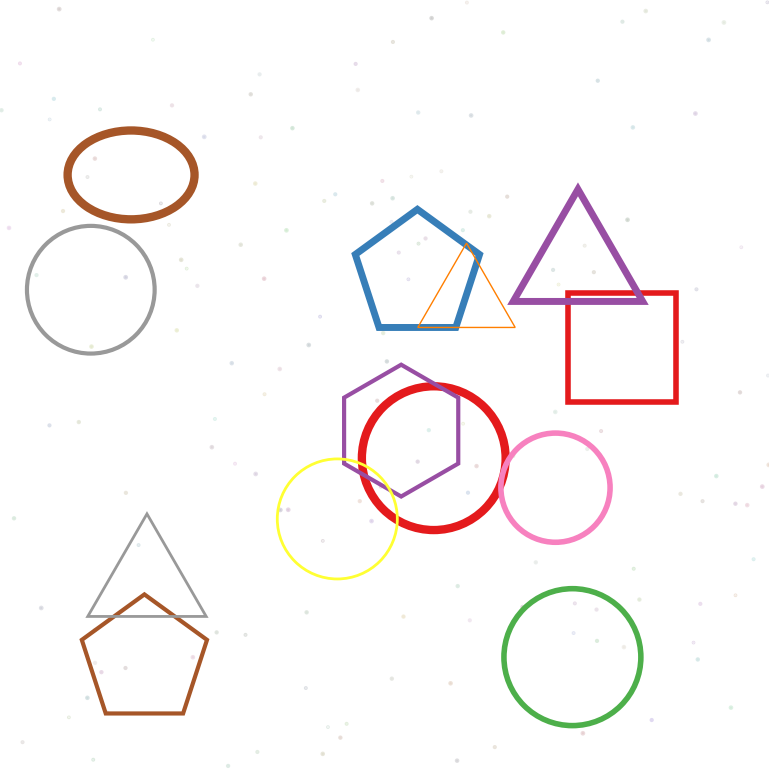[{"shape": "circle", "thickness": 3, "radius": 0.47, "center": [0.563, 0.405]}, {"shape": "square", "thickness": 2, "radius": 0.35, "center": [0.808, 0.548]}, {"shape": "pentagon", "thickness": 2.5, "radius": 0.42, "center": [0.542, 0.643]}, {"shape": "circle", "thickness": 2, "radius": 0.44, "center": [0.743, 0.147]}, {"shape": "triangle", "thickness": 2.5, "radius": 0.49, "center": [0.751, 0.657]}, {"shape": "hexagon", "thickness": 1.5, "radius": 0.43, "center": [0.521, 0.441]}, {"shape": "triangle", "thickness": 0.5, "radius": 0.37, "center": [0.606, 0.611]}, {"shape": "circle", "thickness": 1, "radius": 0.39, "center": [0.438, 0.326]}, {"shape": "pentagon", "thickness": 1.5, "radius": 0.43, "center": [0.188, 0.143]}, {"shape": "oval", "thickness": 3, "radius": 0.41, "center": [0.17, 0.773]}, {"shape": "circle", "thickness": 2, "radius": 0.35, "center": [0.721, 0.367]}, {"shape": "triangle", "thickness": 1, "radius": 0.44, "center": [0.191, 0.244]}, {"shape": "circle", "thickness": 1.5, "radius": 0.41, "center": [0.118, 0.624]}]